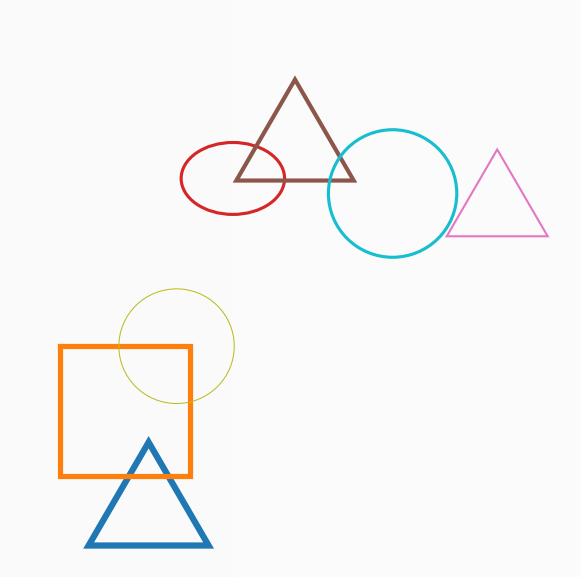[{"shape": "triangle", "thickness": 3, "radius": 0.6, "center": [0.256, 0.114]}, {"shape": "square", "thickness": 2.5, "radius": 0.56, "center": [0.216, 0.287]}, {"shape": "oval", "thickness": 1.5, "radius": 0.44, "center": [0.401, 0.69]}, {"shape": "triangle", "thickness": 2, "radius": 0.58, "center": [0.508, 0.745]}, {"shape": "triangle", "thickness": 1, "radius": 0.5, "center": [0.855, 0.64]}, {"shape": "circle", "thickness": 0.5, "radius": 0.5, "center": [0.304, 0.4]}, {"shape": "circle", "thickness": 1.5, "radius": 0.55, "center": [0.675, 0.664]}]